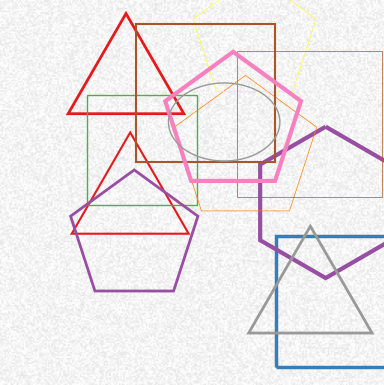[{"shape": "triangle", "thickness": 1.5, "radius": 0.88, "center": [0.338, 0.481]}, {"shape": "triangle", "thickness": 2, "radius": 0.87, "center": [0.327, 0.791]}, {"shape": "square", "thickness": 2.5, "radius": 0.85, "center": [0.888, 0.217]}, {"shape": "square", "thickness": 1, "radius": 0.71, "center": [0.369, 0.61]}, {"shape": "hexagon", "thickness": 3, "radius": 0.98, "center": [0.846, 0.474]}, {"shape": "pentagon", "thickness": 2, "radius": 0.87, "center": [0.349, 0.385]}, {"shape": "pentagon", "thickness": 0.5, "radius": 0.97, "center": [0.638, 0.61]}, {"shape": "pentagon", "thickness": 0.5, "radius": 0.84, "center": [0.661, 0.899]}, {"shape": "square", "thickness": 1.5, "radius": 0.9, "center": [0.533, 0.759]}, {"shape": "square", "thickness": 0.5, "radius": 0.94, "center": [0.804, 0.678]}, {"shape": "pentagon", "thickness": 3, "radius": 0.93, "center": [0.606, 0.68]}, {"shape": "oval", "thickness": 1, "radius": 0.72, "center": [0.582, 0.683]}, {"shape": "triangle", "thickness": 2, "radius": 0.93, "center": [0.806, 0.227]}]